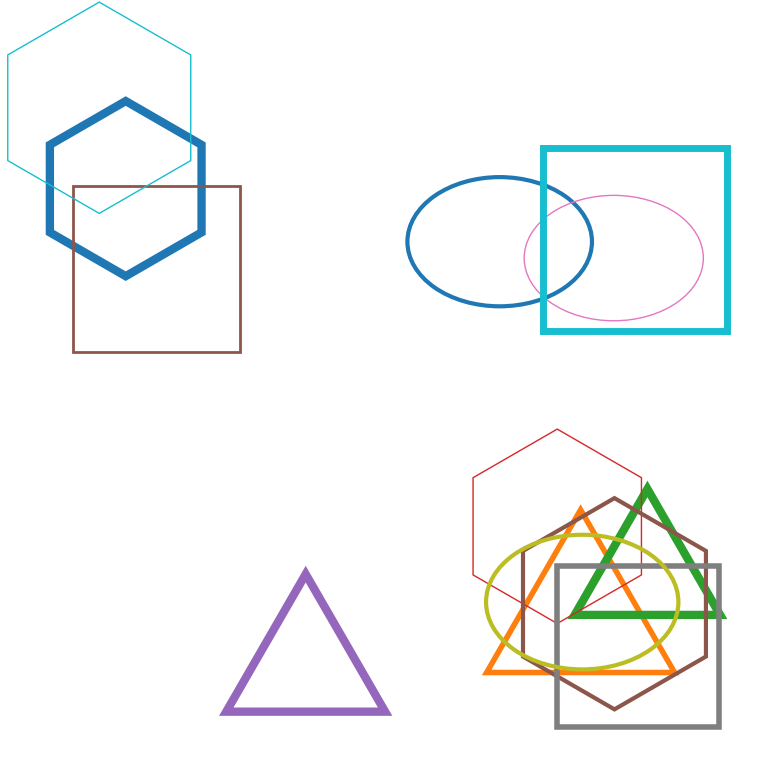[{"shape": "hexagon", "thickness": 3, "radius": 0.57, "center": [0.163, 0.755]}, {"shape": "oval", "thickness": 1.5, "radius": 0.6, "center": [0.649, 0.686]}, {"shape": "triangle", "thickness": 2, "radius": 0.7, "center": [0.754, 0.197]}, {"shape": "triangle", "thickness": 3, "radius": 0.55, "center": [0.841, 0.256]}, {"shape": "hexagon", "thickness": 0.5, "radius": 0.63, "center": [0.724, 0.316]}, {"shape": "triangle", "thickness": 3, "radius": 0.6, "center": [0.397, 0.135]}, {"shape": "hexagon", "thickness": 1.5, "radius": 0.69, "center": [0.798, 0.216]}, {"shape": "square", "thickness": 1, "radius": 0.54, "center": [0.203, 0.651]}, {"shape": "oval", "thickness": 0.5, "radius": 0.58, "center": [0.797, 0.665]}, {"shape": "square", "thickness": 2, "radius": 0.52, "center": [0.829, 0.16]}, {"shape": "oval", "thickness": 1.5, "radius": 0.62, "center": [0.756, 0.218]}, {"shape": "hexagon", "thickness": 0.5, "radius": 0.69, "center": [0.129, 0.86]}, {"shape": "square", "thickness": 2.5, "radius": 0.6, "center": [0.825, 0.689]}]